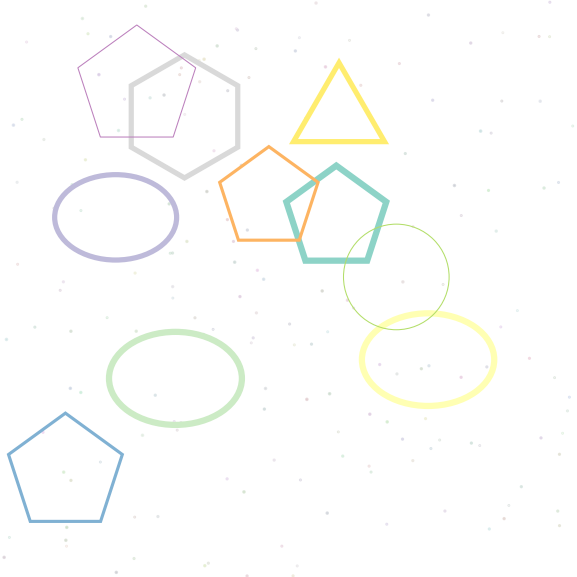[{"shape": "pentagon", "thickness": 3, "radius": 0.46, "center": [0.582, 0.621]}, {"shape": "oval", "thickness": 3, "radius": 0.57, "center": [0.741, 0.376]}, {"shape": "oval", "thickness": 2.5, "radius": 0.53, "center": [0.2, 0.623]}, {"shape": "pentagon", "thickness": 1.5, "radius": 0.52, "center": [0.113, 0.18]}, {"shape": "pentagon", "thickness": 1.5, "radius": 0.45, "center": [0.466, 0.656]}, {"shape": "circle", "thickness": 0.5, "radius": 0.46, "center": [0.686, 0.52]}, {"shape": "hexagon", "thickness": 2.5, "radius": 0.53, "center": [0.319, 0.798]}, {"shape": "pentagon", "thickness": 0.5, "radius": 0.54, "center": [0.237, 0.849]}, {"shape": "oval", "thickness": 3, "radius": 0.58, "center": [0.304, 0.344]}, {"shape": "triangle", "thickness": 2.5, "radius": 0.46, "center": [0.587, 0.799]}]